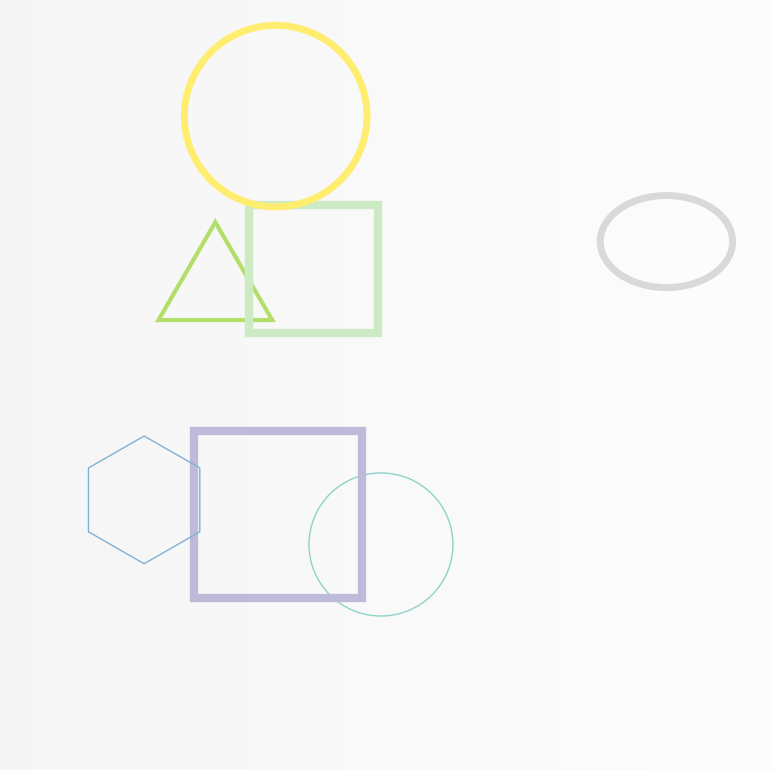[{"shape": "circle", "thickness": 0.5, "radius": 0.46, "center": [0.492, 0.293]}, {"shape": "square", "thickness": 3, "radius": 0.54, "center": [0.359, 0.332]}, {"shape": "hexagon", "thickness": 0.5, "radius": 0.41, "center": [0.186, 0.351]}, {"shape": "triangle", "thickness": 1.5, "radius": 0.42, "center": [0.278, 0.627]}, {"shape": "oval", "thickness": 2.5, "radius": 0.43, "center": [0.86, 0.686]}, {"shape": "square", "thickness": 3, "radius": 0.41, "center": [0.404, 0.651]}, {"shape": "circle", "thickness": 2.5, "radius": 0.59, "center": [0.356, 0.849]}]